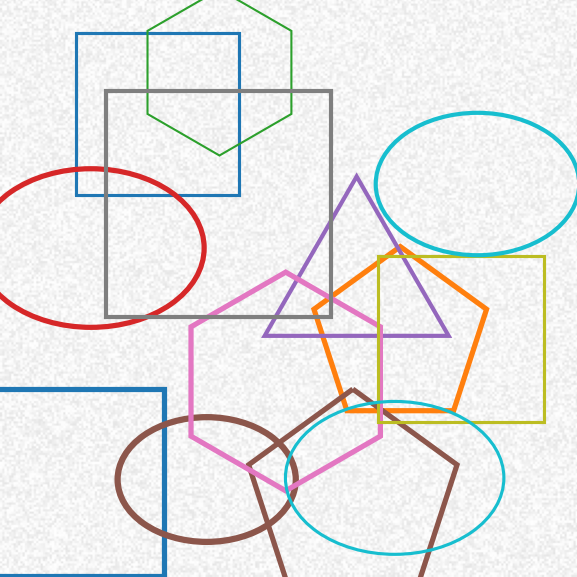[{"shape": "square", "thickness": 1.5, "radius": 0.7, "center": [0.273, 0.802]}, {"shape": "square", "thickness": 2.5, "radius": 0.81, "center": [0.123, 0.164]}, {"shape": "pentagon", "thickness": 2.5, "radius": 0.79, "center": [0.693, 0.415]}, {"shape": "hexagon", "thickness": 1, "radius": 0.72, "center": [0.38, 0.874]}, {"shape": "oval", "thickness": 2.5, "radius": 0.98, "center": [0.157, 0.57]}, {"shape": "triangle", "thickness": 2, "radius": 0.92, "center": [0.618, 0.51]}, {"shape": "pentagon", "thickness": 2.5, "radius": 0.95, "center": [0.611, 0.136]}, {"shape": "oval", "thickness": 3, "radius": 0.77, "center": [0.358, 0.169]}, {"shape": "hexagon", "thickness": 2.5, "radius": 0.95, "center": [0.495, 0.339]}, {"shape": "square", "thickness": 2, "radius": 0.98, "center": [0.379, 0.646]}, {"shape": "square", "thickness": 1.5, "radius": 0.72, "center": [0.799, 0.413]}, {"shape": "oval", "thickness": 1.5, "radius": 0.95, "center": [0.683, 0.172]}, {"shape": "oval", "thickness": 2, "radius": 0.88, "center": [0.827, 0.68]}]